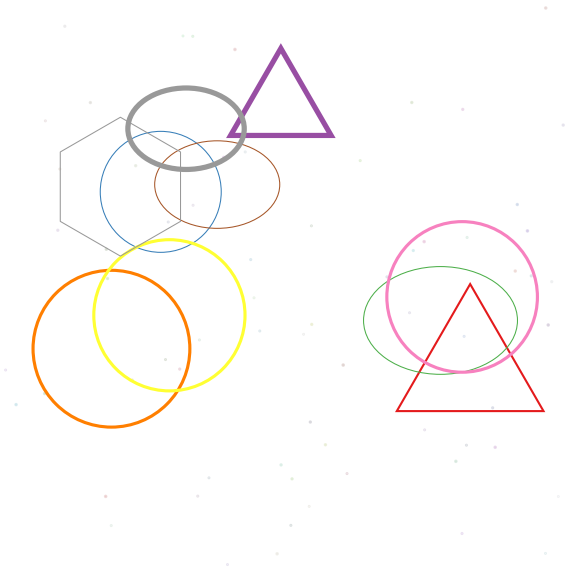[{"shape": "triangle", "thickness": 1, "radius": 0.73, "center": [0.814, 0.361]}, {"shape": "circle", "thickness": 0.5, "radius": 0.52, "center": [0.278, 0.667]}, {"shape": "oval", "thickness": 0.5, "radius": 0.67, "center": [0.763, 0.444]}, {"shape": "triangle", "thickness": 2.5, "radius": 0.5, "center": [0.486, 0.815]}, {"shape": "circle", "thickness": 1.5, "radius": 0.68, "center": [0.193, 0.395]}, {"shape": "circle", "thickness": 1.5, "radius": 0.65, "center": [0.293, 0.453]}, {"shape": "oval", "thickness": 0.5, "radius": 0.54, "center": [0.376, 0.68]}, {"shape": "circle", "thickness": 1.5, "radius": 0.65, "center": [0.8, 0.485]}, {"shape": "hexagon", "thickness": 0.5, "radius": 0.6, "center": [0.208, 0.676]}, {"shape": "oval", "thickness": 2.5, "radius": 0.5, "center": [0.322, 0.776]}]